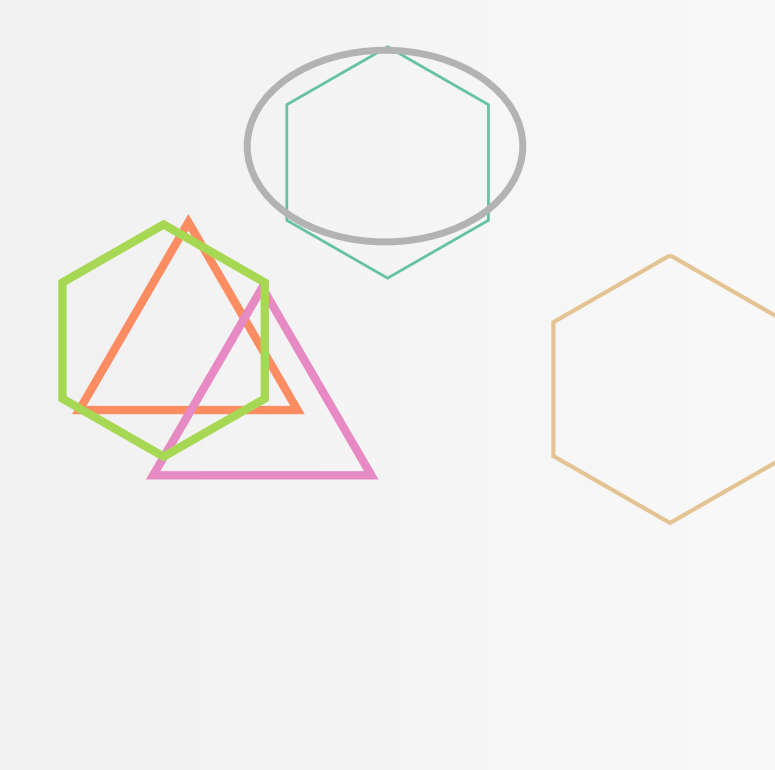[{"shape": "hexagon", "thickness": 1, "radius": 0.75, "center": [0.5, 0.789]}, {"shape": "triangle", "thickness": 3, "radius": 0.81, "center": [0.243, 0.549]}, {"shape": "triangle", "thickness": 3, "radius": 0.81, "center": [0.338, 0.464]}, {"shape": "hexagon", "thickness": 3, "radius": 0.75, "center": [0.211, 0.558]}, {"shape": "hexagon", "thickness": 1.5, "radius": 0.87, "center": [0.865, 0.495]}, {"shape": "oval", "thickness": 2.5, "radius": 0.89, "center": [0.497, 0.81]}]